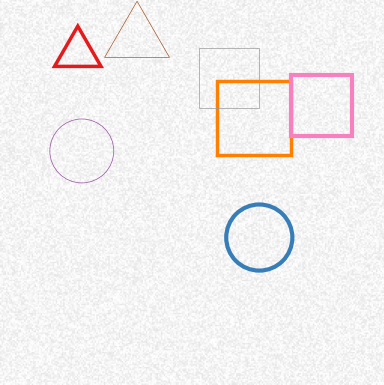[{"shape": "triangle", "thickness": 2.5, "radius": 0.35, "center": [0.202, 0.862]}, {"shape": "circle", "thickness": 3, "radius": 0.43, "center": [0.673, 0.383]}, {"shape": "circle", "thickness": 0.5, "radius": 0.42, "center": [0.212, 0.608]}, {"shape": "square", "thickness": 2.5, "radius": 0.48, "center": [0.659, 0.694]}, {"shape": "triangle", "thickness": 0.5, "radius": 0.49, "center": [0.356, 0.899]}, {"shape": "square", "thickness": 3, "radius": 0.4, "center": [0.835, 0.726]}, {"shape": "square", "thickness": 0.5, "radius": 0.39, "center": [0.595, 0.796]}]